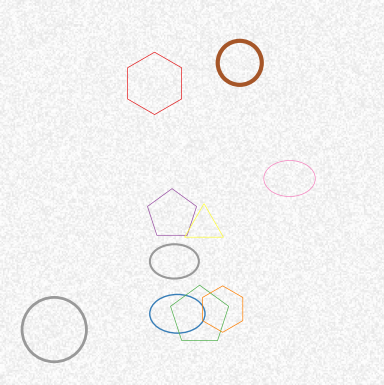[{"shape": "hexagon", "thickness": 0.5, "radius": 0.41, "center": [0.401, 0.783]}, {"shape": "oval", "thickness": 1, "radius": 0.36, "center": [0.461, 0.185]}, {"shape": "pentagon", "thickness": 0.5, "radius": 0.4, "center": [0.518, 0.18]}, {"shape": "pentagon", "thickness": 0.5, "radius": 0.34, "center": [0.447, 0.443]}, {"shape": "hexagon", "thickness": 0.5, "radius": 0.3, "center": [0.578, 0.197]}, {"shape": "triangle", "thickness": 0.5, "radius": 0.29, "center": [0.53, 0.413]}, {"shape": "circle", "thickness": 3, "radius": 0.29, "center": [0.623, 0.837]}, {"shape": "oval", "thickness": 0.5, "radius": 0.33, "center": [0.752, 0.536]}, {"shape": "oval", "thickness": 1.5, "radius": 0.32, "center": [0.453, 0.321]}, {"shape": "circle", "thickness": 2, "radius": 0.42, "center": [0.141, 0.144]}]